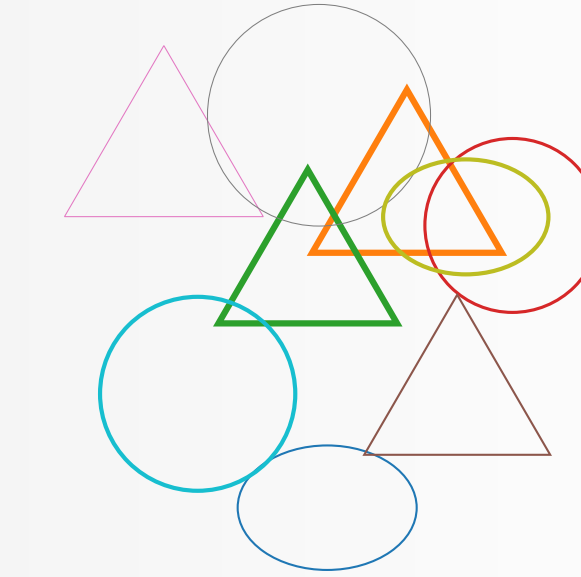[{"shape": "oval", "thickness": 1, "radius": 0.77, "center": [0.563, 0.12]}, {"shape": "triangle", "thickness": 3, "radius": 0.94, "center": [0.7, 0.656]}, {"shape": "triangle", "thickness": 3, "radius": 0.89, "center": [0.529, 0.528]}, {"shape": "circle", "thickness": 1.5, "radius": 0.75, "center": [0.882, 0.609]}, {"shape": "triangle", "thickness": 1, "radius": 0.92, "center": [0.787, 0.304]}, {"shape": "triangle", "thickness": 0.5, "radius": 0.99, "center": [0.282, 0.723]}, {"shape": "circle", "thickness": 0.5, "radius": 0.96, "center": [0.549, 0.8]}, {"shape": "oval", "thickness": 2, "radius": 0.71, "center": [0.801, 0.624]}, {"shape": "circle", "thickness": 2, "radius": 0.84, "center": [0.34, 0.317]}]